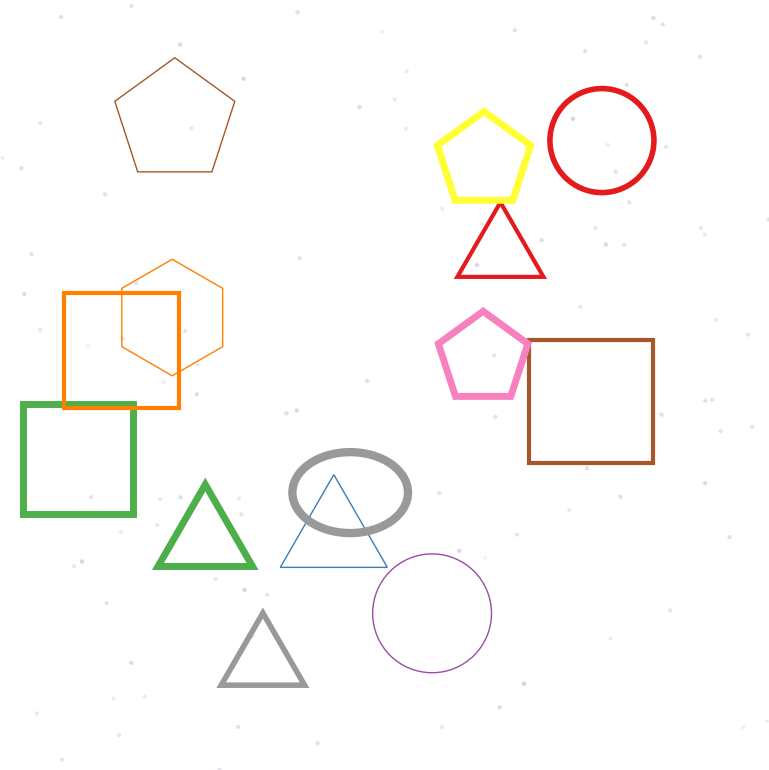[{"shape": "circle", "thickness": 2, "radius": 0.34, "center": [0.782, 0.817]}, {"shape": "triangle", "thickness": 1.5, "radius": 0.32, "center": [0.65, 0.673]}, {"shape": "triangle", "thickness": 0.5, "radius": 0.4, "center": [0.434, 0.303]}, {"shape": "square", "thickness": 2.5, "radius": 0.36, "center": [0.101, 0.404]}, {"shape": "triangle", "thickness": 2.5, "radius": 0.35, "center": [0.267, 0.3]}, {"shape": "circle", "thickness": 0.5, "radius": 0.39, "center": [0.561, 0.203]}, {"shape": "hexagon", "thickness": 0.5, "radius": 0.38, "center": [0.224, 0.588]}, {"shape": "square", "thickness": 1.5, "radius": 0.37, "center": [0.158, 0.545]}, {"shape": "pentagon", "thickness": 2.5, "radius": 0.32, "center": [0.629, 0.791]}, {"shape": "square", "thickness": 1.5, "radius": 0.4, "center": [0.768, 0.478]}, {"shape": "pentagon", "thickness": 0.5, "radius": 0.41, "center": [0.227, 0.843]}, {"shape": "pentagon", "thickness": 2.5, "radius": 0.31, "center": [0.627, 0.535]}, {"shape": "triangle", "thickness": 2, "radius": 0.31, "center": [0.341, 0.141]}, {"shape": "oval", "thickness": 3, "radius": 0.38, "center": [0.455, 0.36]}]